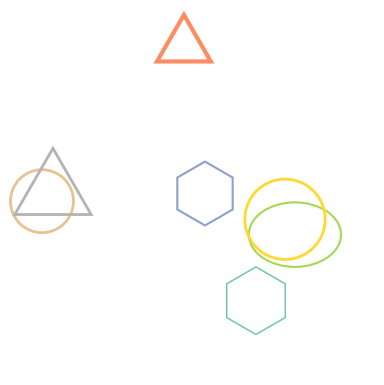[{"shape": "hexagon", "thickness": 1, "radius": 0.44, "center": [0.665, 0.219]}, {"shape": "triangle", "thickness": 3, "radius": 0.4, "center": [0.478, 0.881]}, {"shape": "hexagon", "thickness": 1.5, "radius": 0.41, "center": [0.532, 0.497]}, {"shape": "oval", "thickness": 1.5, "radius": 0.6, "center": [0.766, 0.391]}, {"shape": "circle", "thickness": 2, "radius": 0.52, "center": [0.74, 0.43]}, {"shape": "circle", "thickness": 2, "radius": 0.41, "center": [0.109, 0.477]}, {"shape": "triangle", "thickness": 2, "radius": 0.57, "center": [0.137, 0.5]}]